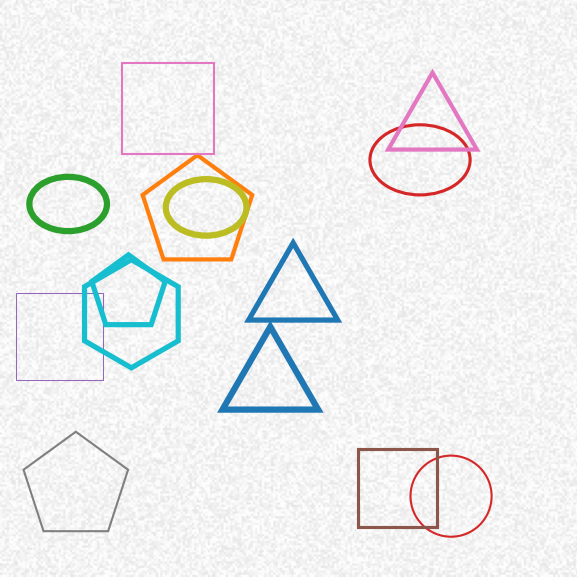[{"shape": "triangle", "thickness": 3, "radius": 0.48, "center": [0.468, 0.338]}, {"shape": "triangle", "thickness": 2.5, "radius": 0.45, "center": [0.508, 0.489]}, {"shape": "pentagon", "thickness": 2, "radius": 0.5, "center": [0.342, 0.631]}, {"shape": "oval", "thickness": 3, "radius": 0.34, "center": [0.118, 0.646]}, {"shape": "oval", "thickness": 1.5, "radius": 0.43, "center": [0.727, 0.722]}, {"shape": "circle", "thickness": 1, "radius": 0.35, "center": [0.781, 0.14]}, {"shape": "square", "thickness": 0.5, "radius": 0.38, "center": [0.104, 0.417]}, {"shape": "square", "thickness": 1.5, "radius": 0.34, "center": [0.688, 0.154]}, {"shape": "square", "thickness": 1, "radius": 0.4, "center": [0.291, 0.811]}, {"shape": "triangle", "thickness": 2, "radius": 0.44, "center": [0.749, 0.785]}, {"shape": "pentagon", "thickness": 1, "radius": 0.48, "center": [0.131, 0.156]}, {"shape": "oval", "thickness": 3, "radius": 0.35, "center": [0.357, 0.64]}, {"shape": "hexagon", "thickness": 2.5, "radius": 0.47, "center": [0.227, 0.456]}, {"shape": "pentagon", "thickness": 2.5, "radius": 0.33, "center": [0.222, 0.491]}]